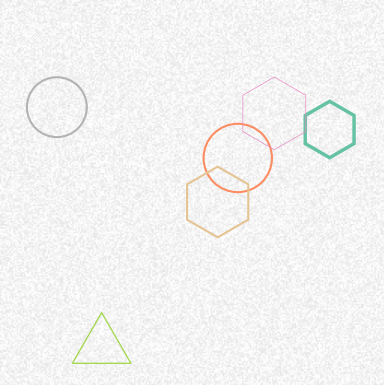[{"shape": "hexagon", "thickness": 2.5, "radius": 0.37, "center": [0.856, 0.664]}, {"shape": "circle", "thickness": 1.5, "radius": 0.44, "center": [0.618, 0.59]}, {"shape": "hexagon", "thickness": 0.5, "radius": 0.47, "center": [0.712, 0.706]}, {"shape": "triangle", "thickness": 1, "radius": 0.44, "center": [0.264, 0.1]}, {"shape": "hexagon", "thickness": 1.5, "radius": 0.46, "center": [0.565, 0.475]}, {"shape": "circle", "thickness": 1.5, "radius": 0.39, "center": [0.148, 0.722]}]